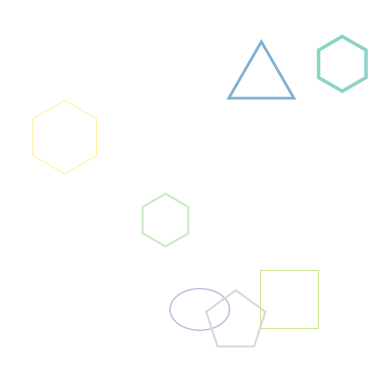[{"shape": "hexagon", "thickness": 2.5, "radius": 0.36, "center": [0.889, 0.834]}, {"shape": "oval", "thickness": 1, "radius": 0.39, "center": [0.519, 0.196]}, {"shape": "triangle", "thickness": 2, "radius": 0.49, "center": [0.679, 0.794]}, {"shape": "square", "thickness": 0.5, "radius": 0.38, "center": [0.751, 0.223]}, {"shape": "pentagon", "thickness": 1.5, "radius": 0.4, "center": [0.612, 0.165]}, {"shape": "hexagon", "thickness": 1.5, "radius": 0.34, "center": [0.43, 0.428]}, {"shape": "hexagon", "thickness": 0.5, "radius": 0.48, "center": [0.168, 0.644]}]